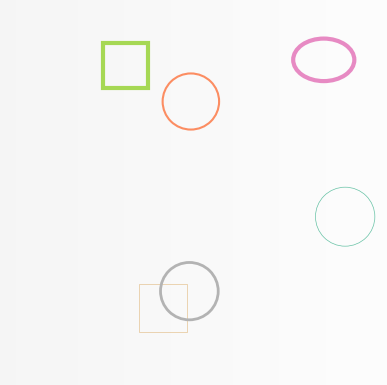[{"shape": "circle", "thickness": 0.5, "radius": 0.38, "center": [0.891, 0.437]}, {"shape": "circle", "thickness": 1.5, "radius": 0.36, "center": [0.493, 0.736]}, {"shape": "oval", "thickness": 3, "radius": 0.39, "center": [0.836, 0.845]}, {"shape": "square", "thickness": 3, "radius": 0.29, "center": [0.324, 0.83]}, {"shape": "square", "thickness": 0.5, "radius": 0.31, "center": [0.42, 0.201]}, {"shape": "circle", "thickness": 2, "radius": 0.37, "center": [0.489, 0.244]}]